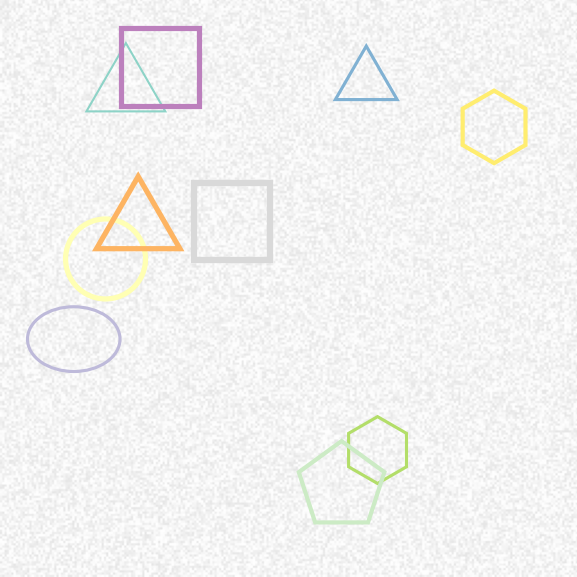[{"shape": "triangle", "thickness": 1, "radius": 0.39, "center": [0.218, 0.846]}, {"shape": "circle", "thickness": 2.5, "radius": 0.35, "center": [0.183, 0.551]}, {"shape": "oval", "thickness": 1.5, "radius": 0.4, "center": [0.128, 0.412]}, {"shape": "triangle", "thickness": 1.5, "radius": 0.31, "center": [0.634, 0.858]}, {"shape": "triangle", "thickness": 2.5, "radius": 0.42, "center": [0.239, 0.61]}, {"shape": "hexagon", "thickness": 1.5, "radius": 0.29, "center": [0.654, 0.22]}, {"shape": "square", "thickness": 3, "radius": 0.33, "center": [0.402, 0.615]}, {"shape": "square", "thickness": 2.5, "radius": 0.34, "center": [0.277, 0.883]}, {"shape": "pentagon", "thickness": 2, "radius": 0.39, "center": [0.591, 0.158]}, {"shape": "hexagon", "thickness": 2, "radius": 0.31, "center": [0.856, 0.779]}]